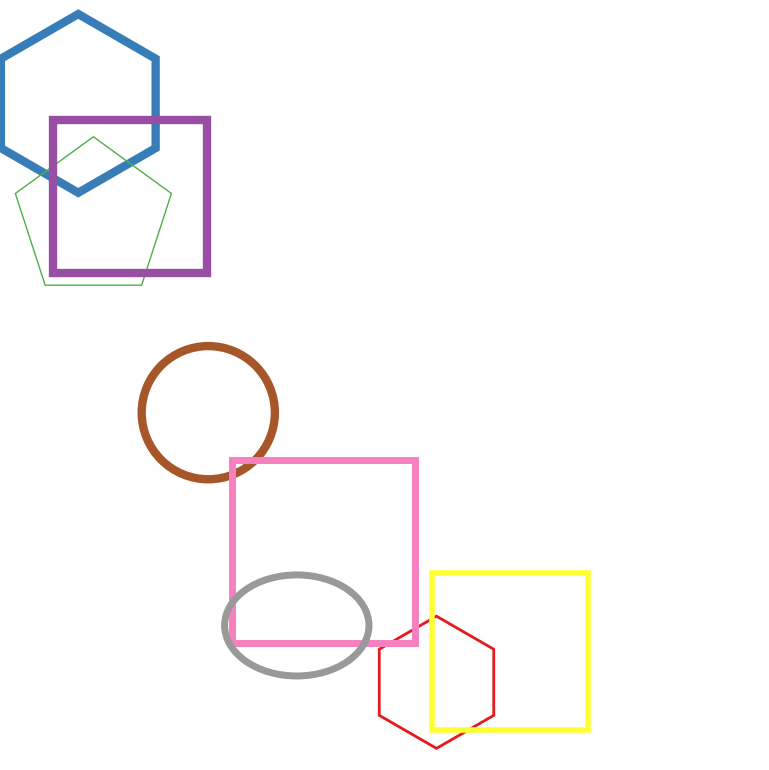[{"shape": "hexagon", "thickness": 1, "radius": 0.43, "center": [0.567, 0.114]}, {"shape": "hexagon", "thickness": 3, "radius": 0.58, "center": [0.102, 0.866]}, {"shape": "pentagon", "thickness": 0.5, "radius": 0.53, "center": [0.121, 0.716]}, {"shape": "square", "thickness": 3, "radius": 0.5, "center": [0.169, 0.745]}, {"shape": "square", "thickness": 2, "radius": 0.51, "center": [0.662, 0.154]}, {"shape": "circle", "thickness": 3, "radius": 0.43, "center": [0.271, 0.464]}, {"shape": "square", "thickness": 2.5, "radius": 0.59, "center": [0.42, 0.284]}, {"shape": "oval", "thickness": 2.5, "radius": 0.47, "center": [0.385, 0.188]}]